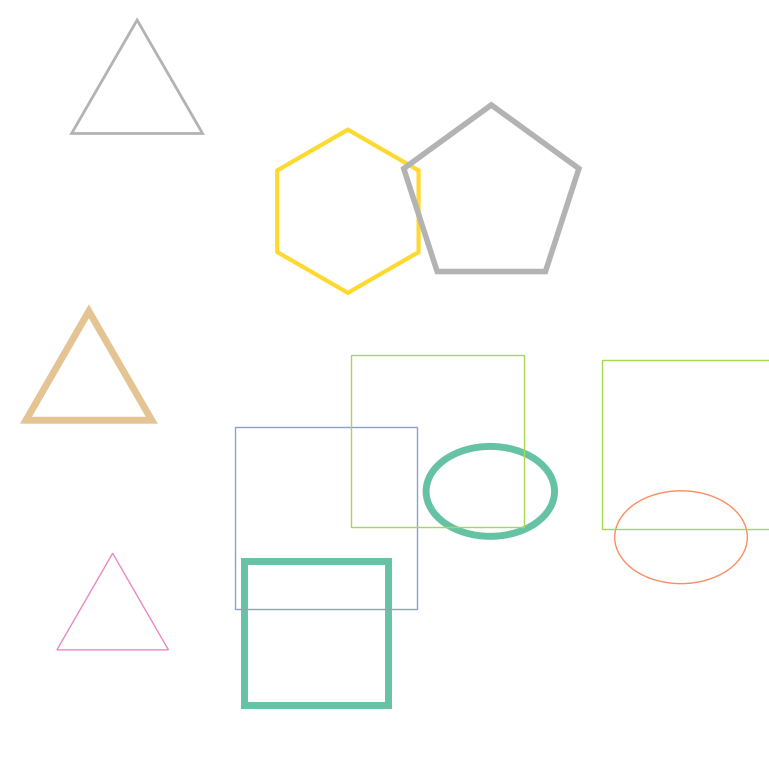[{"shape": "oval", "thickness": 2.5, "radius": 0.42, "center": [0.637, 0.362]}, {"shape": "square", "thickness": 2.5, "radius": 0.47, "center": [0.41, 0.178]}, {"shape": "oval", "thickness": 0.5, "radius": 0.43, "center": [0.884, 0.302]}, {"shape": "square", "thickness": 0.5, "radius": 0.59, "center": [0.423, 0.327]}, {"shape": "triangle", "thickness": 0.5, "radius": 0.42, "center": [0.146, 0.198]}, {"shape": "square", "thickness": 0.5, "radius": 0.56, "center": [0.568, 0.427]}, {"shape": "square", "thickness": 0.5, "radius": 0.55, "center": [0.891, 0.423]}, {"shape": "hexagon", "thickness": 1.5, "radius": 0.53, "center": [0.452, 0.726]}, {"shape": "triangle", "thickness": 2.5, "radius": 0.47, "center": [0.115, 0.501]}, {"shape": "pentagon", "thickness": 2, "radius": 0.6, "center": [0.638, 0.744]}, {"shape": "triangle", "thickness": 1, "radius": 0.49, "center": [0.178, 0.876]}]